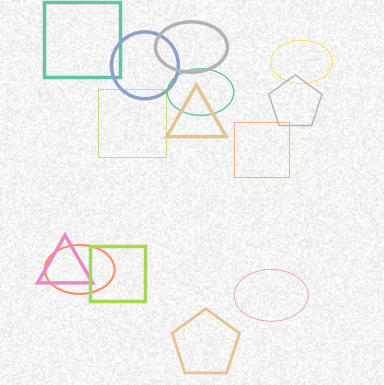[{"shape": "square", "thickness": 2.5, "radius": 0.49, "center": [0.213, 0.897]}, {"shape": "oval", "thickness": 1, "radius": 0.43, "center": [0.521, 0.761]}, {"shape": "oval", "thickness": 1.5, "radius": 0.45, "center": [0.207, 0.3]}, {"shape": "square", "thickness": 0.5, "radius": 0.36, "center": [0.68, 0.611]}, {"shape": "circle", "thickness": 2.5, "radius": 0.43, "center": [0.376, 0.83]}, {"shape": "oval", "thickness": 0.5, "radius": 0.48, "center": [0.704, 0.233]}, {"shape": "triangle", "thickness": 2.5, "radius": 0.41, "center": [0.169, 0.307]}, {"shape": "square", "thickness": 2.5, "radius": 0.36, "center": [0.304, 0.29]}, {"shape": "square", "thickness": 0.5, "radius": 0.44, "center": [0.342, 0.68]}, {"shape": "oval", "thickness": 0.5, "radius": 0.4, "center": [0.784, 0.839]}, {"shape": "triangle", "thickness": 2.5, "radius": 0.45, "center": [0.51, 0.69]}, {"shape": "pentagon", "thickness": 2, "radius": 0.46, "center": [0.535, 0.106]}, {"shape": "oval", "thickness": 2.5, "radius": 0.47, "center": [0.497, 0.878]}, {"shape": "pentagon", "thickness": 1, "radius": 0.36, "center": [0.767, 0.733]}]